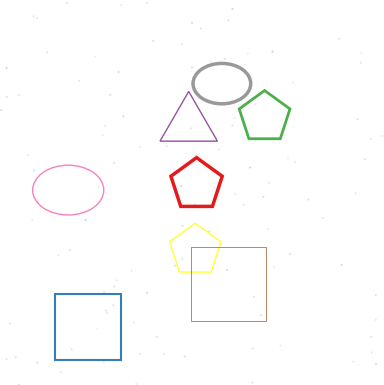[{"shape": "pentagon", "thickness": 2.5, "radius": 0.35, "center": [0.511, 0.521]}, {"shape": "square", "thickness": 1.5, "radius": 0.43, "center": [0.228, 0.151]}, {"shape": "pentagon", "thickness": 2, "radius": 0.35, "center": [0.687, 0.696]}, {"shape": "triangle", "thickness": 1, "radius": 0.43, "center": [0.49, 0.676]}, {"shape": "pentagon", "thickness": 1, "radius": 0.35, "center": [0.507, 0.35]}, {"shape": "square", "thickness": 0.5, "radius": 0.49, "center": [0.593, 0.262]}, {"shape": "oval", "thickness": 1, "radius": 0.46, "center": [0.177, 0.506]}, {"shape": "oval", "thickness": 2.5, "radius": 0.37, "center": [0.576, 0.783]}]